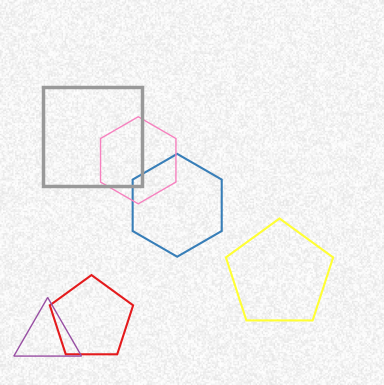[{"shape": "pentagon", "thickness": 1.5, "radius": 0.57, "center": [0.238, 0.172]}, {"shape": "hexagon", "thickness": 1.5, "radius": 0.67, "center": [0.46, 0.467]}, {"shape": "triangle", "thickness": 1, "radius": 0.51, "center": [0.124, 0.126]}, {"shape": "pentagon", "thickness": 1.5, "radius": 0.73, "center": [0.726, 0.286]}, {"shape": "hexagon", "thickness": 1, "radius": 0.57, "center": [0.359, 0.584]}, {"shape": "square", "thickness": 2.5, "radius": 0.65, "center": [0.24, 0.645]}]